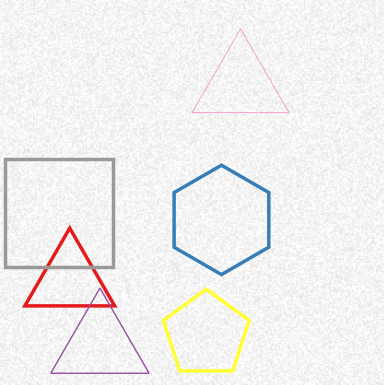[{"shape": "triangle", "thickness": 2.5, "radius": 0.67, "center": [0.181, 0.273]}, {"shape": "hexagon", "thickness": 2.5, "radius": 0.71, "center": [0.575, 0.429]}, {"shape": "triangle", "thickness": 1, "radius": 0.74, "center": [0.26, 0.104]}, {"shape": "pentagon", "thickness": 2.5, "radius": 0.59, "center": [0.536, 0.132]}, {"shape": "triangle", "thickness": 0.5, "radius": 0.73, "center": [0.625, 0.78]}, {"shape": "square", "thickness": 2.5, "radius": 0.7, "center": [0.153, 0.447]}]